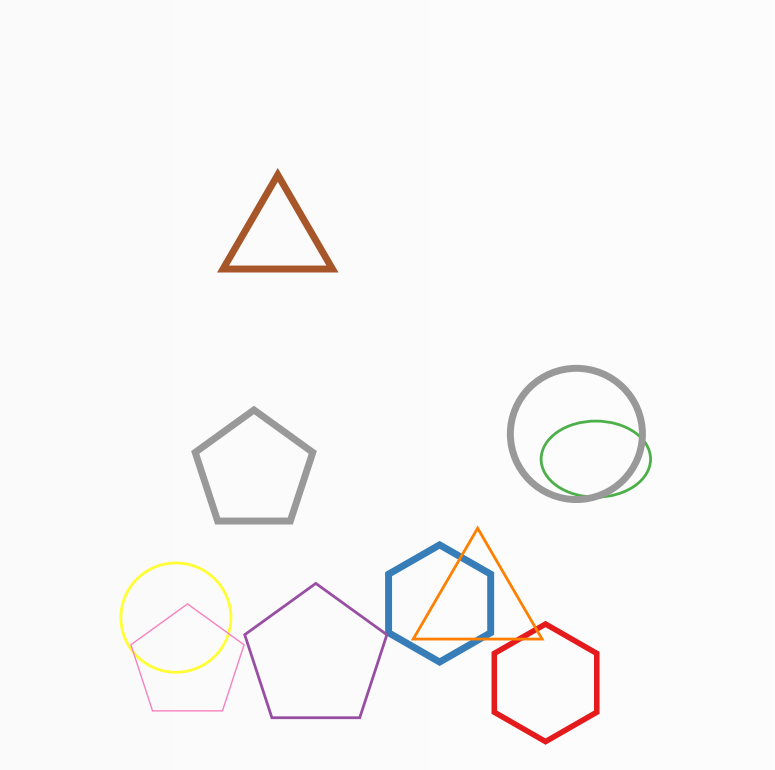[{"shape": "hexagon", "thickness": 2, "radius": 0.38, "center": [0.704, 0.113]}, {"shape": "hexagon", "thickness": 2.5, "radius": 0.38, "center": [0.567, 0.216]}, {"shape": "oval", "thickness": 1, "radius": 0.35, "center": [0.769, 0.404]}, {"shape": "pentagon", "thickness": 1, "radius": 0.48, "center": [0.407, 0.146]}, {"shape": "triangle", "thickness": 1, "radius": 0.48, "center": [0.616, 0.218]}, {"shape": "circle", "thickness": 1, "radius": 0.35, "center": [0.227, 0.198]}, {"shape": "triangle", "thickness": 2.5, "radius": 0.41, "center": [0.358, 0.691]}, {"shape": "pentagon", "thickness": 0.5, "radius": 0.38, "center": [0.242, 0.139]}, {"shape": "circle", "thickness": 2.5, "radius": 0.43, "center": [0.744, 0.436]}, {"shape": "pentagon", "thickness": 2.5, "radius": 0.4, "center": [0.328, 0.388]}]